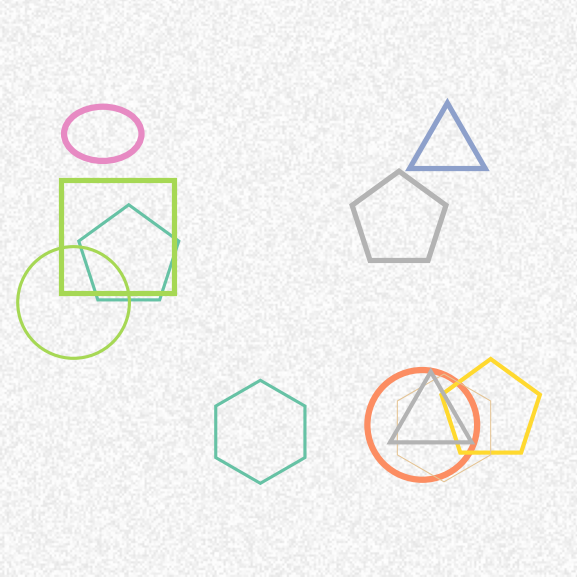[{"shape": "hexagon", "thickness": 1.5, "radius": 0.45, "center": [0.451, 0.251]}, {"shape": "pentagon", "thickness": 1.5, "radius": 0.46, "center": [0.223, 0.554]}, {"shape": "circle", "thickness": 3, "radius": 0.47, "center": [0.731, 0.263]}, {"shape": "triangle", "thickness": 2.5, "radius": 0.38, "center": [0.775, 0.745]}, {"shape": "oval", "thickness": 3, "radius": 0.34, "center": [0.178, 0.767]}, {"shape": "circle", "thickness": 1.5, "radius": 0.48, "center": [0.127, 0.475]}, {"shape": "square", "thickness": 2.5, "radius": 0.49, "center": [0.204, 0.589]}, {"shape": "pentagon", "thickness": 2, "radius": 0.45, "center": [0.85, 0.288]}, {"shape": "hexagon", "thickness": 0.5, "radius": 0.47, "center": [0.769, 0.258]}, {"shape": "pentagon", "thickness": 2.5, "radius": 0.43, "center": [0.691, 0.617]}, {"shape": "triangle", "thickness": 2, "radius": 0.41, "center": [0.746, 0.274]}]